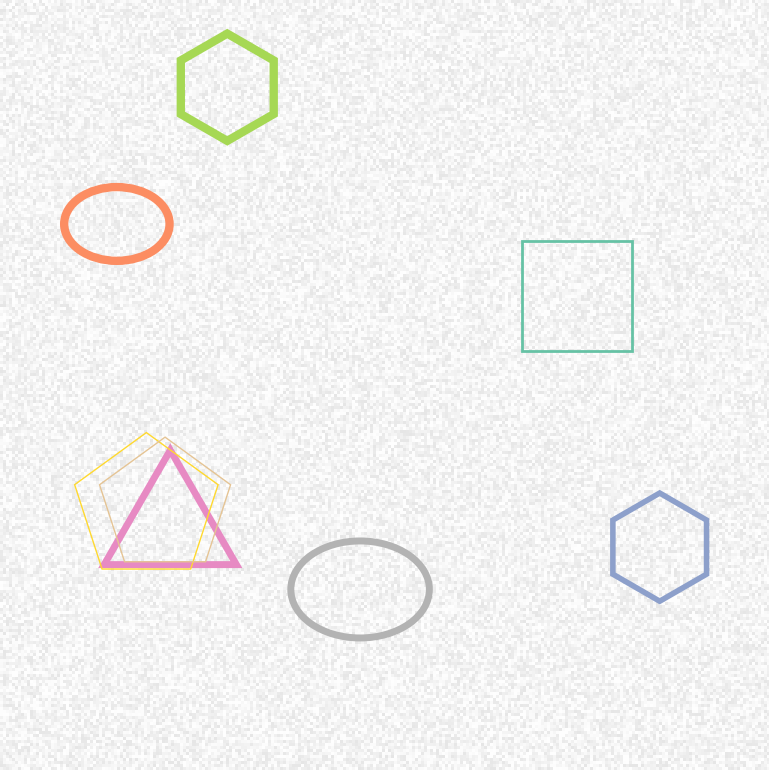[{"shape": "square", "thickness": 1, "radius": 0.36, "center": [0.75, 0.615]}, {"shape": "oval", "thickness": 3, "radius": 0.34, "center": [0.152, 0.709]}, {"shape": "hexagon", "thickness": 2, "radius": 0.35, "center": [0.857, 0.289]}, {"shape": "triangle", "thickness": 2.5, "radius": 0.5, "center": [0.221, 0.316]}, {"shape": "hexagon", "thickness": 3, "radius": 0.35, "center": [0.295, 0.887]}, {"shape": "pentagon", "thickness": 0.5, "radius": 0.49, "center": [0.19, 0.34]}, {"shape": "pentagon", "thickness": 0.5, "radius": 0.45, "center": [0.214, 0.343]}, {"shape": "oval", "thickness": 2.5, "radius": 0.45, "center": [0.468, 0.234]}]